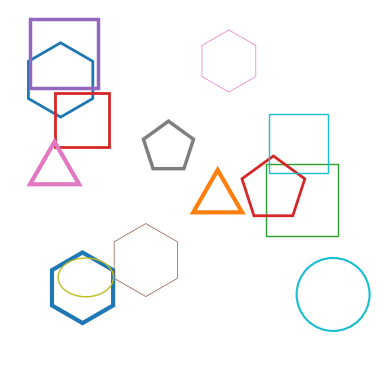[{"shape": "hexagon", "thickness": 2, "radius": 0.48, "center": [0.157, 0.792]}, {"shape": "hexagon", "thickness": 3, "radius": 0.46, "center": [0.214, 0.253]}, {"shape": "triangle", "thickness": 3, "radius": 0.37, "center": [0.565, 0.485]}, {"shape": "square", "thickness": 1, "radius": 0.47, "center": [0.784, 0.48]}, {"shape": "pentagon", "thickness": 2, "radius": 0.43, "center": [0.71, 0.509]}, {"shape": "square", "thickness": 2, "radius": 0.35, "center": [0.213, 0.688]}, {"shape": "square", "thickness": 2.5, "radius": 0.44, "center": [0.166, 0.861]}, {"shape": "hexagon", "thickness": 0.5, "radius": 0.47, "center": [0.379, 0.324]}, {"shape": "triangle", "thickness": 3, "radius": 0.37, "center": [0.142, 0.558]}, {"shape": "hexagon", "thickness": 0.5, "radius": 0.4, "center": [0.595, 0.842]}, {"shape": "pentagon", "thickness": 2.5, "radius": 0.34, "center": [0.438, 0.617]}, {"shape": "oval", "thickness": 1, "radius": 0.36, "center": [0.223, 0.28]}, {"shape": "square", "thickness": 1, "radius": 0.39, "center": [0.775, 0.627]}, {"shape": "circle", "thickness": 1.5, "radius": 0.47, "center": [0.865, 0.235]}]